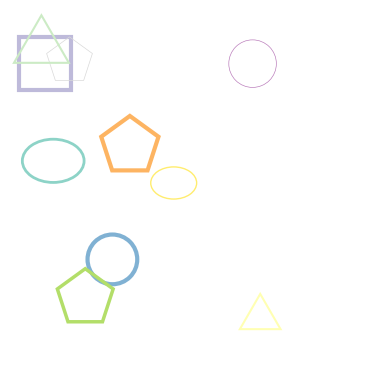[{"shape": "oval", "thickness": 2, "radius": 0.4, "center": [0.138, 0.582]}, {"shape": "triangle", "thickness": 1.5, "radius": 0.3, "center": [0.676, 0.176]}, {"shape": "square", "thickness": 3, "radius": 0.34, "center": [0.117, 0.835]}, {"shape": "circle", "thickness": 3, "radius": 0.32, "center": [0.292, 0.326]}, {"shape": "pentagon", "thickness": 3, "radius": 0.39, "center": [0.337, 0.621]}, {"shape": "pentagon", "thickness": 2.5, "radius": 0.38, "center": [0.221, 0.226]}, {"shape": "pentagon", "thickness": 0.5, "radius": 0.31, "center": [0.181, 0.842]}, {"shape": "circle", "thickness": 0.5, "radius": 0.31, "center": [0.656, 0.835]}, {"shape": "triangle", "thickness": 1.5, "radius": 0.41, "center": [0.108, 0.878]}, {"shape": "oval", "thickness": 1, "radius": 0.3, "center": [0.451, 0.525]}]